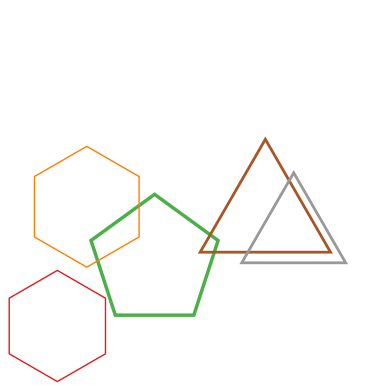[{"shape": "hexagon", "thickness": 1, "radius": 0.72, "center": [0.149, 0.153]}, {"shape": "pentagon", "thickness": 2.5, "radius": 0.87, "center": [0.401, 0.322]}, {"shape": "hexagon", "thickness": 1, "radius": 0.78, "center": [0.225, 0.463]}, {"shape": "triangle", "thickness": 2, "radius": 0.98, "center": [0.689, 0.443]}, {"shape": "triangle", "thickness": 2, "radius": 0.78, "center": [0.763, 0.395]}]